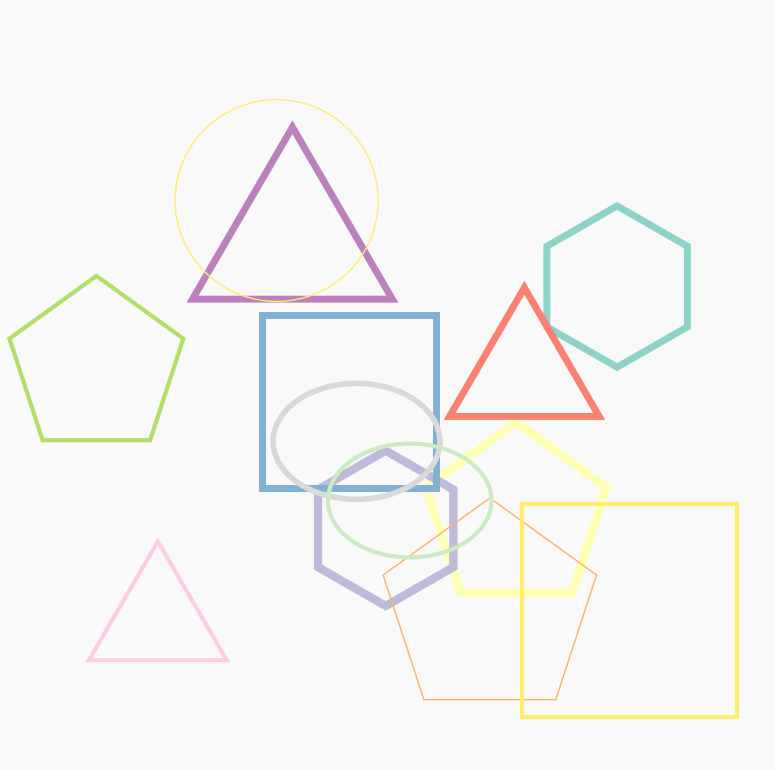[{"shape": "hexagon", "thickness": 2.5, "radius": 0.52, "center": [0.796, 0.628]}, {"shape": "pentagon", "thickness": 3, "radius": 0.61, "center": [0.666, 0.329]}, {"shape": "hexagon", "thickness": 3, "radius": 0.5, "center": [0.498, 0.314]}, {"shape": "triangle", "thickness": 2.5, "radius": 0.56, "center": [0.677, 0.515]}, {"shape": "square", "thickness": 2.5, "radius": 0.56, "center": [0.451, 0.479]}, {"shape": "pentagon", "thickness": 0.5, "radius": 0.72, "center": [0.632, 0.208]}, {"shape": "pentagon", "thickness": 1.5, "radius": 0.59, "center": [0.124, 0.524]}, {"shape": "triangle", "thickness": 1.5, "radius": 0.51, "center": [0.204, 0.194]}, {"shape": "oval", "thickness": 2, "radius": 0.54, "center": [0.46, 0.427]}, {"shape": "triangle", "thickness": 2.5, "radius": 0.74, "center": [0.377, 0.686]}, {"shape": "oval", "thickness": 1.5, "radius": 0.53, "center": [0.529, 0.35]}, {"shape": "square", "thickness": 1.5, "radius": 0.69, "center": [0.812, 0.207]}, {"shape": "circle", "thickness": 0.5, "radius": 0.66, "center": [0.357, 0.74]}]